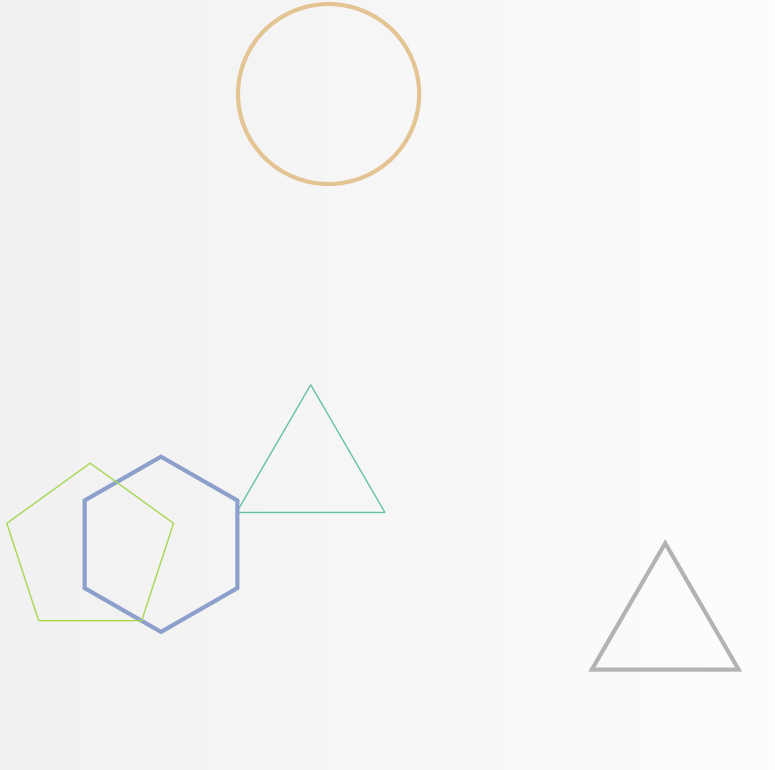[{"shape": "triangle", "thickness": 0.5, "radius": 0.55, "center": [0.401, 0.39]}, {"shape": "hexagon", "thickness": 1.5, "radius": 0.57, "center": [0.208, 0.293]}, {"shape": "pentagon", "thickness": 0.5, "radius": 0.57, "center": [0.116, 0.285]}, {"shape": "circle", "thickness": 1.5, "radius": 0.58, "center": [0.424, 0.878]}, {"shape": "triangle", "thickness": 1.5, "radius": 0.55, "center": [0.858, 0.185]}]